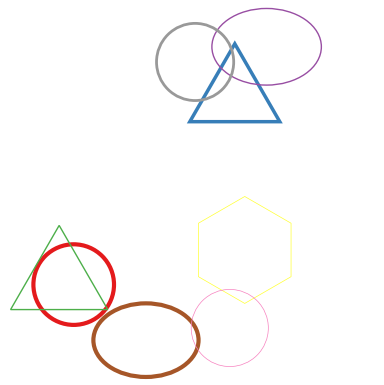[{"shape": "circle", "thickness": 3, "radius": 0.52, "center": [0.191, 0.261]}, {"shape": "triangle", "thickness": 2.5, "radius": 0.67, "center": [0.61, 0.751]}, {"shape": "triangle", "thickness": 1, "radius": 0.73, "center": [0.154, 0.269]}, {"shape": "oval", "thickness": 1, "radius": 0.71, "center": [0.693, 0.879]}, {"shape": "hexagon", "thickness": 0.5, "radius": 0.69, "center": [0.636, 0.351]}, {"shape": "oval", "thickness": 3, "radius": 0.68, "center": [0.379, 0.116]}, {"shape": "circle", "thickness": 0.5, "radius": 0.5, "center": [0.597, 0.148]}, {"shape": "circle", "thickness": 2, "radius": 0.5, "center": [0.507, 0.839]}]